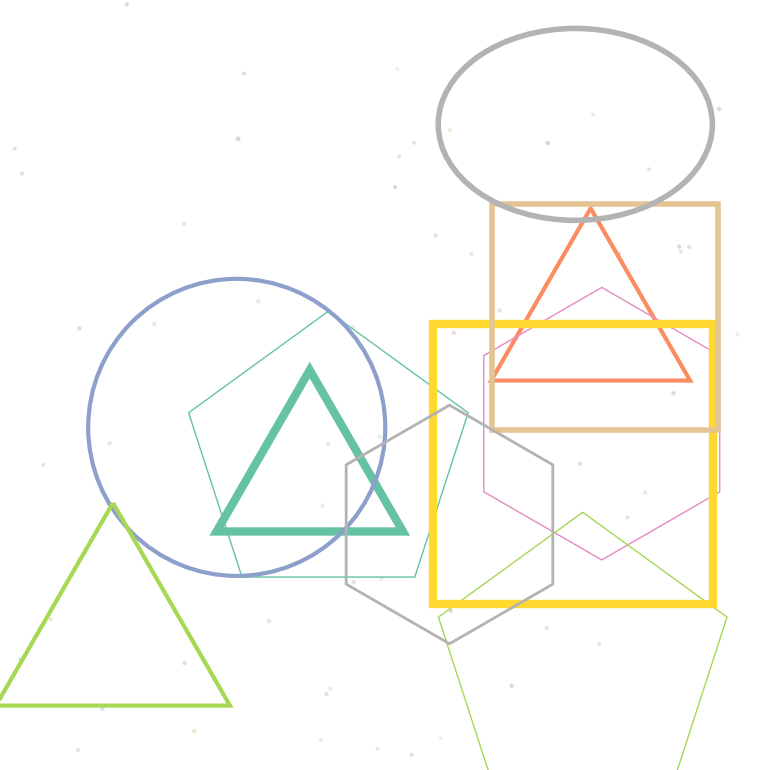[{"shape": "triangle", "thickness": 3, "radius": 0.7, "center": [0.402, 0.38]}, {"shape": "pentagon", "thickness": 0.5, "radius": 0.95, "center": [0.426, 0.405]}, {"shape": "triangle", "thickness": 1.5, "radius": 0.75, "center": [0.767, 0.58]}, {"shape": "circle", "thickness": 1.5, "radius": 0.96, "center": [0.307, 0.445]}, {"shape": "hexagon", "thickness": 0.5, "radius": 0.88, "center": [0.781, 0.45]}, {"shape": "triangle", "thickness": 1.5, "radius": 0.88, "center": [0.147, 0.171]}, {"shape": "pentagon", "thickness": 0.5, "radius": 0.99, "center": [0.757, 0.138]}, {"shape": "square", "thickness": 3, "radius": 0.91, "center": [0.744, 0.397]}, {"shape": "square", "thickness": 2, "radius": 0.73, "center": [0.786, 0.589]}, {"shape": "oval", "thickness": 2, "radius": 0.89, "center": [0.747, 0.838]}, {"shape": "hexagon", "thickness": 1, "radius": 0.77, "center": [0.584, 0.319]}]